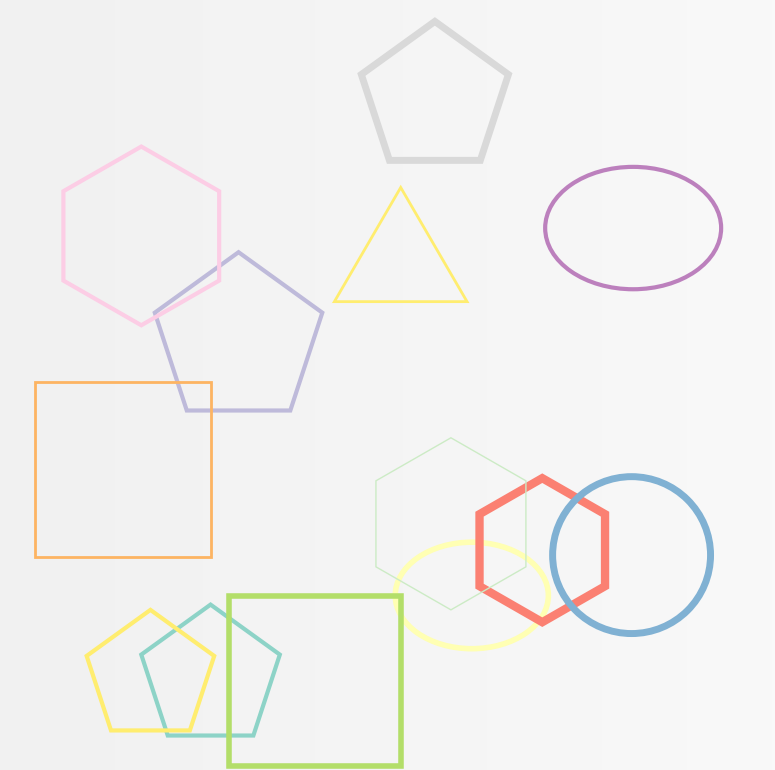[{"shape": "pentagon", "thickness": 1.5, "radius": 0.47, "center": [0.272, 0.121]}, {"shape": "oval", "thickness": 2, "radius": 0.49, "center": [0.609, 0.227]}, {"shape": "pentagon", "thickness": 1.5, "radius": 0.57, "center": [0.308, 0.559]}, {"shape": "hexagon", "thickness": 3, "radius": 0.47, "center": [0.7, 0.285]}, {"shape": "circle", "thickness": 2.5, "radius": 0.51, "center": [0.815, 0.279]}, {"shape": "square", "thickness": 1, "radius": 0.57, "center": [0.159, 0.39]}, {"shape": "square", "thickness": 2, "radius": 0.55, "center": [0.407, 0.115]}, {"shape": "hexagon", "thickness": 1.5, "radius": 0.58, "center": [0.182, 0.694]}, {"shape": "pentagon", "thickness": 2.5, "radius": 0.5, "center": [0.561, 0.872]}, {"shape": "oval", "thickness": 1.5, "radius": 0.57, "center": [0.817, 0.704]}, {"shape": "hexagon", "thickness": 0.5, "radius": 0.56, "center": [0.582, 0.32]}, {"shape": "pentagon", "thickness": 1.5, "radius": 0.43, "center": [0.194, 0.121]}, {"shape": "triangle", "thickness": 1, "radius": 0.49, "center": [0.517, 0.658]}]